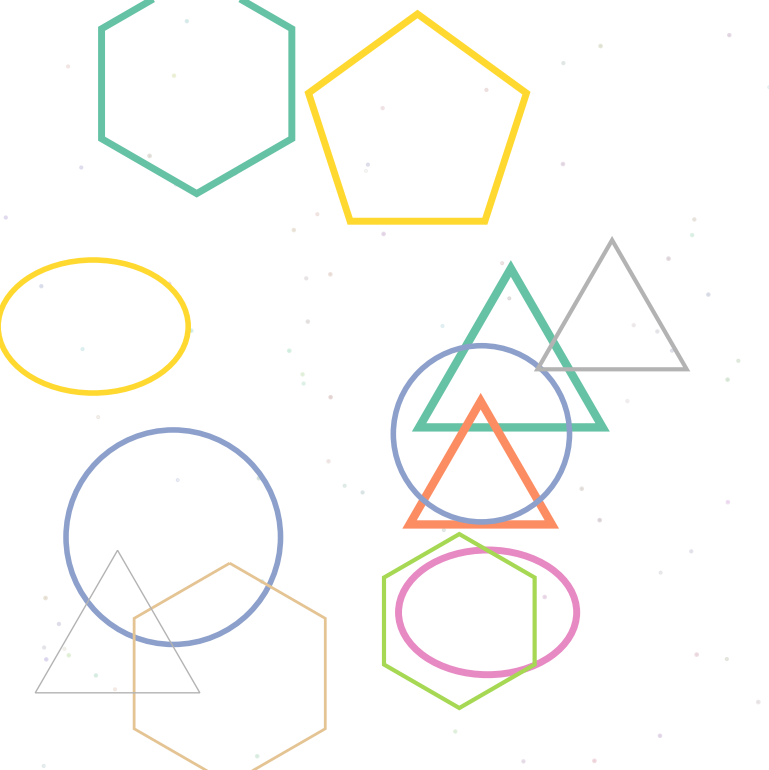[{"shape": "triangle", "thickness": 3, "radius": 0.69, "center": [0.663, 0.514]}, {"shape": "hexagon", "thickness": 2.5, "radius": 0.71, "center": [0.255, 0.891]}, {"shape": "triangle", "thickness": 3, "radius": 0.53, "center": [0.624, 0.372]}, {"shape": "circle", "thickness": 2, "radius": 0.7, "center": [0.225, 0.302]}, {"shape": "circle", "thickness": 2, "radius": 0.57, "center": [0.625, 0.437]}, {"shape": "oval", "thickness": 2.5, "radius": 0.58, "center": [0.633, 0.205]}, {"shape": "hexagon", "thickness": 1.5, "radius": 0.56, "center": [0.597, 0.193]}, {"shape": "oval", "thickness": 2, "radius": 0.62, "center": [0.121, 0.576]}, {"shape": "pentagon", "thickness": 2.5, "radius": 0.74, "center": [0.542, 0.833]}, {"shape": "hexagon", "thickness": 1, "radius": 0.72, "center": [0.298, 0.125]}, {"shape": "triangle", "thickness": 1.5, "radius": 0.56, "center": [0.795, 0.576]}, {"shape": "triangle", "thickness": 0.5, "radius": 0.62, "center": [0.153, 0.162]}]